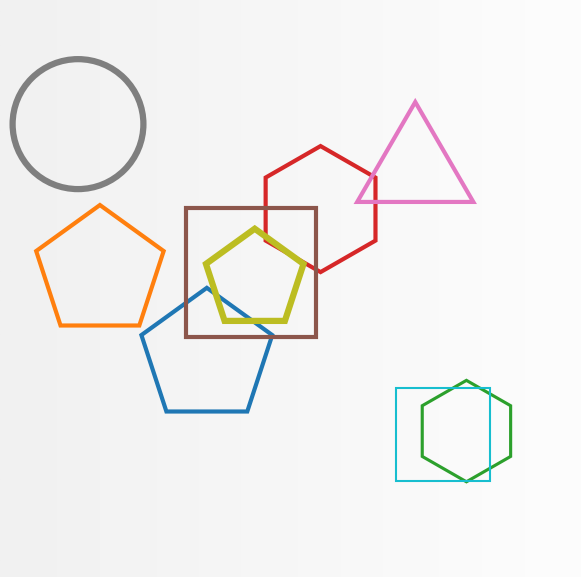[{"shape": "pentagon", "thickness": 2, "radius": 0.59, "center": [0.356, 0.382]}, {"shape": "pentagon", "thickness": 2, "radius": 0.58, "center": [0.172, 0.529]}, {"shape": "hexagon", "thickness": 1.5, "radius": 0.44, "center": [0.802, 0.253]}, {"shape": "hexagon", "thickness": 2, "radius": 0.55, "center": [0.552, 0.637]}, {"shape": "square", "thickness": 2, "radius": 0.56, "center": [0.432, 0.527]}, {"shape": "triangle", "thickness": 2, "radius": 0.58, "center": [0.714, 0.707]}, {"shape": "circle", "thickness": 3, "radius": 0.56, "center": [0.134, 0.784]}, {"shape": "pentagon", "thickness": 3, "radius": 0.44, "center": [0.438, 0.515]}, {"shape": "square", "thickness": 1, "radius": 0.4, "center": [0.762, 0.247]}]